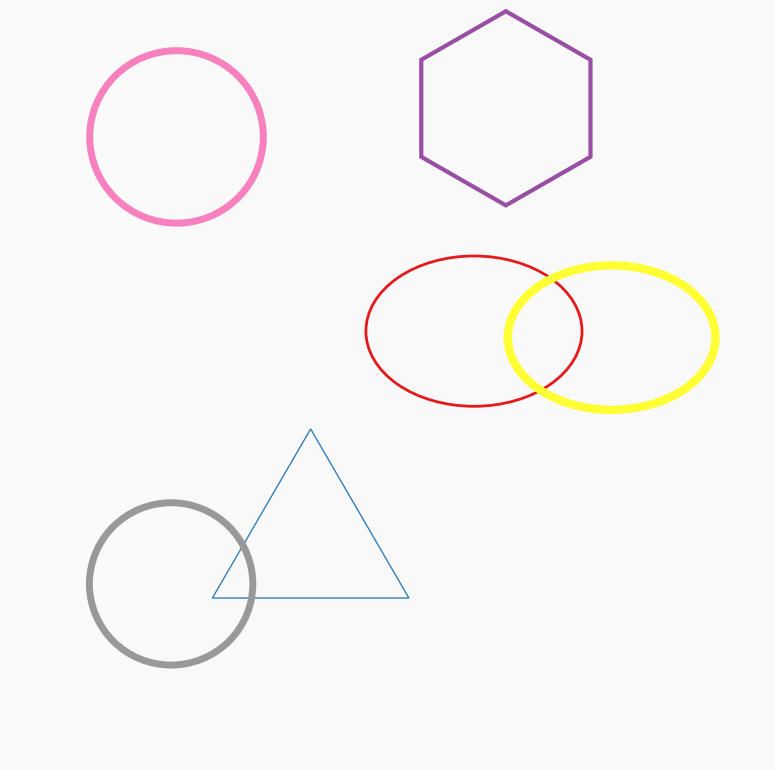[{"shape": "oval", "thickness": 1, "radius": 0.7, "center": [0.612, 0.57]}, {"shape": "triangle", "thickness": 0.5, "radius": 0.73, "center": [0.401, 0.297]}, {"shape": "hexagon", "thickness": 1.5, "radius": 0.63, "center": [0.653, 0.859]}, {"shape": "oval", "thickness": 3, "radius": 0.67, "center": [0.789, 0.562]}, {"shape": "circle", "thickness": 2.5, "radius": 0.56, "center": [0.228, 0.822]}, {"shape": "circle", "thickness": 2.5, "radius": 0.53, "center": [0.221, 0.242]}]